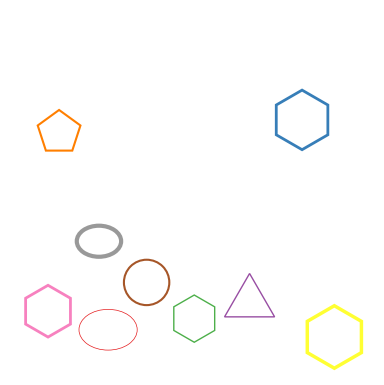[{"shape": "oval", "thickness": 0.5, "radius": 0.38, "center": [0.281, 0.144]}, {"shape": "hexagon", "thickness": 2, "radius": 0.39, "center": [0.785, 0.689]}, {"shape": "hexagon", "thickness": 1, "radius": 0.31, "center": [0.505, 0.172]}, {"shape": "triangle", "thickness": 1, "radius": 0.38, "center": [0.648, 0.215]}, {"shape": "pentagon", "thickness": 1.5, "radius": 0.29, "center": [0.153, 0.656]}, {"shape": "hexagon", "thickness": 2.5, "radius": 0.41, "center": [0.868, 0.125]}, {"shape": "circle", "thickness": 1.5, "radius": 0.29, "center": [0.381, 0.266]}, {"shape": "hexagon", "thickness": 2, "radius": 0.34, "center": [0.125, 0.192]}, {"shape": "oval", "thickness": 3, "radius": 0.29, "center": [0.257, 0.373]}]